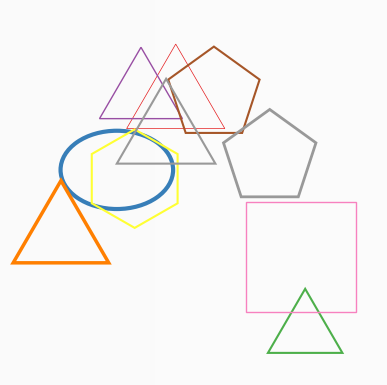[{"shape": "triangle", "thickness": 0.5, "radius": 0.73, "center": [0.453, 0.739]}, {"shape": "oval", "thickness": 3, "radius": 0.73, "center": [0.302, 0.559]}, {"shape": "triangle", "thickness": 1.5, "radius": 0.55, "center": [0.788, 0.139]}, {"shape": "triangle", "thickness": 1, "radius": 0.62, "center": [0.364, 0.754]}, {"shape": "triangle", "thickness": 2.5, "radius": 0.71, "center": [0.157, 0.389]}, {"shape": "hexagon", "thickness": 1.5, "radius": 0.64, "center": [0.348, 0.536]}, {"shape": "pentagon", "thickness": 1.5, "radius": 0.62, "center": [0.552, 0.755]}, {"shape": "square", "thickness": 1, "radius": 0.71, "center": [0.776, 0.333]}, {"shape": "pentagon", "thickness": 2, "radius": 0.63, "center": [0.696, 0.59]}, {"shape": "triangle", "thickness": 1.5, "radius": 0.73, "center": [0.429, 0.648]}]